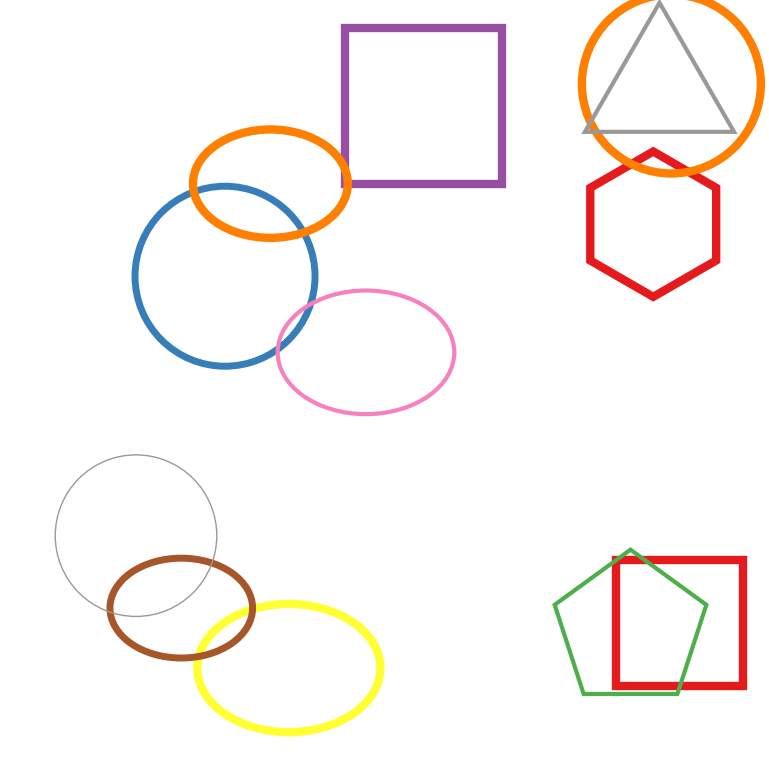[{"shape": "square", "thickness": 3, "radius": 0.41, "center": [0.882, 0.191]}, {"shape": "hexagon", "thickness": 3, "radius": 0.47, "center": [0.848, 0.709]}, {"shape": "circle", "thickness": 2.5, "radius": 0.58, "center": [0.292, 0.641]}, {"shape": "pentagon", "thickness": 1.5, "radius": 0.52, "center": [0.819, 0.183]}, {"shape": "square", "thickness": 3, "radius": 0.51, "center": [0.55, 0.862]}, {"shape": "circle", "thickness": 3, "radius": 0.58, "center": [0.872, 0.891]}, {"shape": "oval", "thickness": 3, "radius": 0.5, "center": [0.351, 0.762]}, {"shape": "oval", "thickness": 3, "radius": 0.59, "center": [0.375, 0.132]}, {"shape": "oval", "thickness": 2.5, "radius": 0.46, "center": [0.235, 0.21]}, {"shape": "oval", "thickness": 1.5, "radius": 0.57, "center": [0.475, 0.542]}, {"shape": "triangle", "thickness": 1.5, "radius": 0.56, "center": [0.857, 0.885]}, {"shape": "circle", "thickness": 0.5, "radius": 0.52, "center": [0.177, 0.304]}]